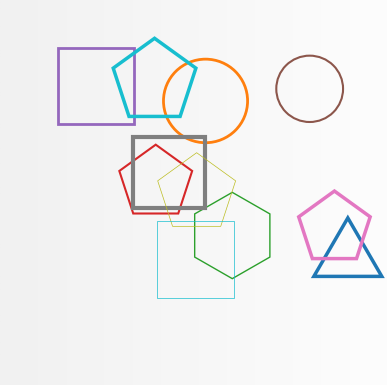[{"shape": "triangle", "thickness": 2.5, "radius": 0.51, "center": [0.898, 0.333]}, {"shape": "circle", "thickness": 2, "radius": 0.54, "center": [0.53, 0.738]}, {"shape": "hexagon", "thickness": 1, "radius": 0.56, "center": [0.599, 0.388]}, {"shape": "pentagon", "thickness": 1.5, "radius": 0.49, "center": [0.402, 0.525]}, {"shape": "square", "thickness": 2, "radius": 0.49, "center": [0.248, 0.777]}, {"shape": "circle", "thickness": 1.5, "radius": 0.43, "center": [0.799, 0.769]}, {"shape": "pentagon", "thickness": 2.5, "radius": 0.48, "center": [0.863, 0.407]}, {"shape": "square", "thickness": 3, "radius": 0.46, "center": [0.435, 0.552]}, {"shape": "pentagon", "thickness": 0.5, "radius": 0.53, "center": [0.507, 0.498]}, {"shape": "pentagon", "thickness": 2.5, "radius": 0.56, "center": [0.399, 0.788]}, {"shape": "square", "thickness": 0.5, "radius": 0.5, "center": [0.505, 0.327]}]